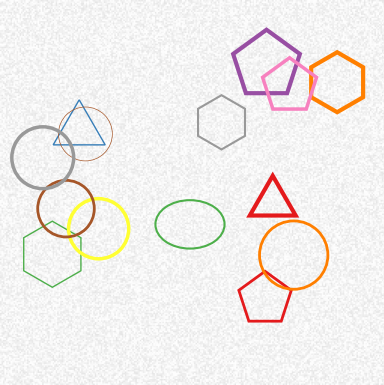[{"shape": "triangle", "thickness": 3, "radius": 0.34, "center": [0.708, 0.475]}, {"shape": "pentagon", "thickness": 2, "radius": 0.36, "center": [0.688, 0.224]}, {"shape": "triangle", "thickness": 1, "radius": 0.39, "center": [0.206, 0.663]}, {"shape": "oval", "thickness": 1.5, "radius": 0.45, "center": [0.493, 0.417]}, {"shape": "hexagon", "thickness": 1, "radius": 0.43, "center": [0.136, 0.34]}, {"shape": "pentagon", "thickness": 3, "radius": 0.46, "center": [0.692, 0.832]}, {"shape": "circle", "thickness": 2, "radius": 0.44, "center": [0.763, 0.337]}, {"shape": "hexagon", "thickness": 3, "radius": 0.39, "center": [0.876, 0.786]}, {"shape": "circle", "thickness": 2.5, "radius": 0.39, "center": [0.256, 0.406]}, {"shape": "circle", "thickness": 0.5, "radius": 0.35, "center": [0.222, 0.652]}, {"shape": "circle", "thickness": 2, "radius": 0.37, "center": [0.171, 0.458]}, {"shape": "pentagon", "thickness": 2.5, "radius": 0.37, "center": [0.752, 0.776]}, {"shape": "circle", "thickness": 2.5, "radius": 0.4, "center": [0.111, 0.59]}, {"shape": "hexagon", "thickness": 1.5, "radius": 0.35, "center": [0.575, 0.682]}]